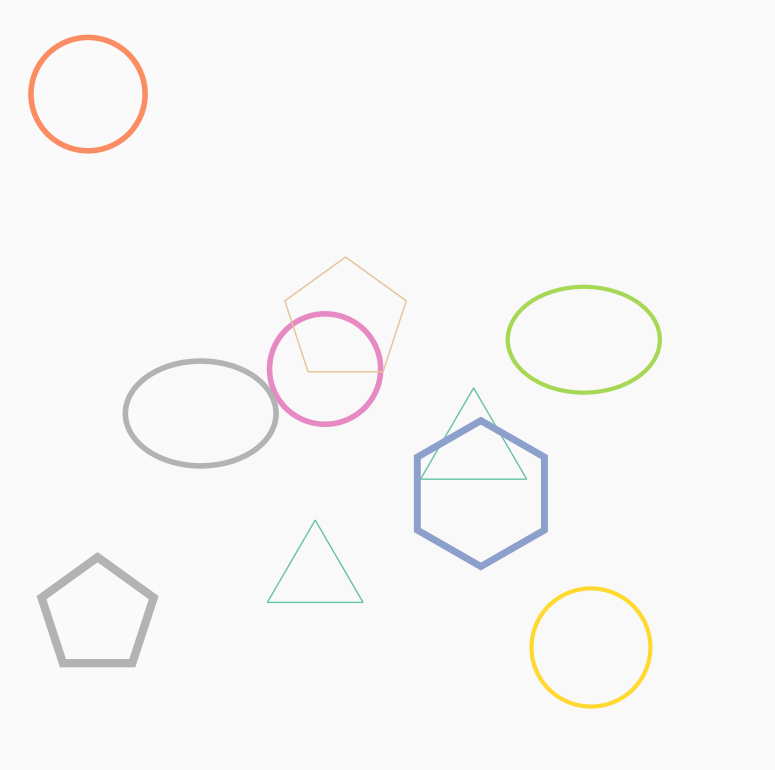[{"shape": "triangle", "thickness": 0.5, "radius": 0.36, "center": [0.407, 0.253]}, {"shape": "triangle", "thickness": 0.5, "radius": 0.4, "center": [0.611, 0.417]}, {"shape": "circle", "thickness": 2, "radius": 0.37, "center": [0.114, 0.878]}, {"shape": "hexagon", "thickness": 2.5, "radius": 0.47, "center": [0.621, 0.359]}, {"shape": "circle", "thickness": 2, "radius": 0.36, "center": [0.419, 0.521]}, {"shape": "oval", "thickness": 1.5, "radius": 0.49, "center": [0.753, 0.559]}, {"shape": "circle", "thickness": 1.5, "radius": 0.38, "center": [0.763, 0.159]}, {"shape": "pentagon", "thickness": 0.5, "radius": 0.41, "center": [0.446, 0.584]}, {"shape": "oval", "thickness": 2, "radius": 0.49, "center": [0.259, 0.463]}, {"shape": "pentagon", "thickness": 3, "radius": 0.38, "center": [0.126, 0.2]}]